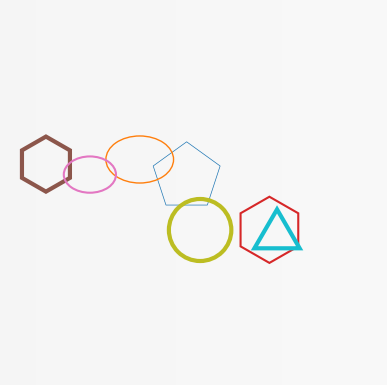[{"shape": "pentagon", "thickness": 0.5, "radius": 0.45, "center": [0.482, 0.541]}, {"shape": "oval", "thickness": 1, "radius": 0.44, "center": [0.361, 0.586]}, {"shape": "hexagon", "thickness": 1.5, "radius": 0.43, "center": [0.695, 0.403]}, {"shape": "hexagon", "thickness": 3, "radius": 0.36, "center": [0.119, 0.574]}, {"shape": "oval", "thickness": 1.5, "radius": 0.34, "center": [0.232, 0.547]}, {"shape": "circle", "thickness": 3, "radius": 0.4, "center": [0.516, 0.403]}, {"shape": "triangle", "thickness": 3, "radius": 0.34, "center": [0.715, 0.389]}]